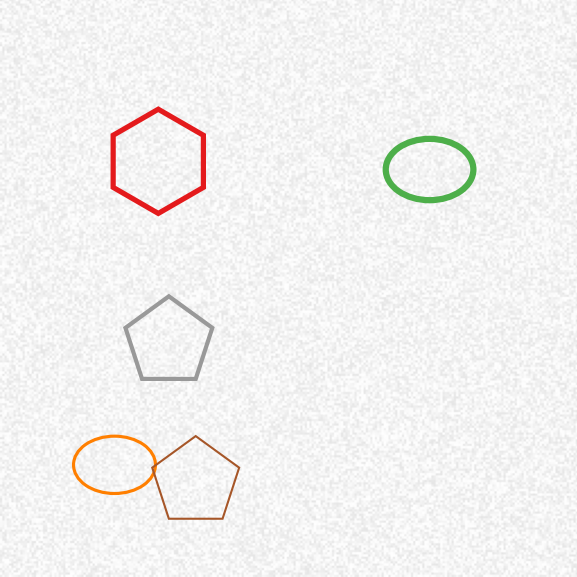[{"shape": "hexagon", "thickness": 2.5, "radius": 0.45, "center": [0.274, 0.72]}, {"shape": "oval", "thickness": 3, "radius": 0.38, "center": [0.744, 0.706]}, {"shape": "oval", "thickness": 1.5, "radius": 0.35, "center": [0.198, 0.194]}, {"shape": "pentagon", "thickness": 1, "radius": 0.4, "center": [0.339, 0.165]}, {"shape": "pentagon", "thickness": 2, "radius": 0.4, "center": [0.292, 0.407]}]